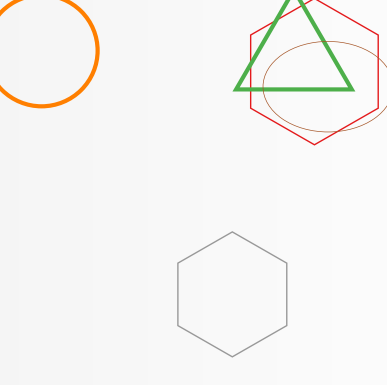[{"shape": "hexagon", "thickness": 1, "radius": 0.95, "center": [0.811, 0.814]}, {"shape": "triangle", "thickness": 3, "radius": 0.86, "center": [0.759, 0.854]}, {"shape": "circle", "thickness": 3, "radius": 0.72, "center": [0.107, 0.868]}, {"shape": "oval", "thickness": 0.5, "radius": 0.84, "center": [0.847, 0.775]}, {"shape": "hexagon", "thickness": 1, "radius": 0.81, "center": [0.6, 0.235]}]